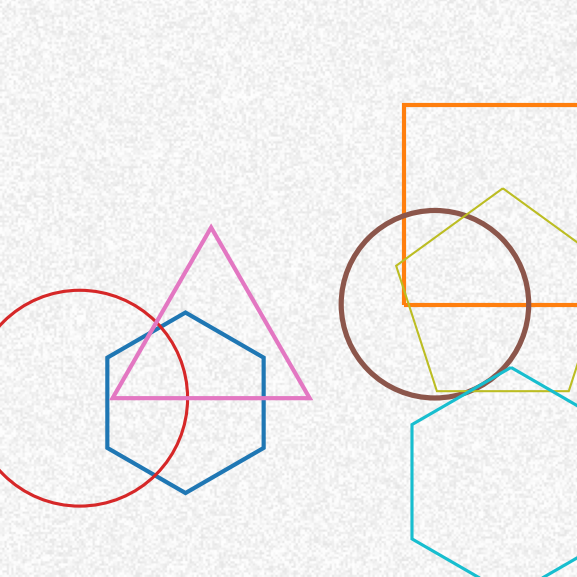[{"shape": "hexagon", "thickness": 2, "radius": 0.78, "center": [0.321, 0.302]}, {"shape": "square", "thickness": 2, "radius": 0.86, "center": [0.872, 0.644]}, {"shape": "circle", "thickness": 1.5, "radius": 0.93, "center": [0.138, 0.31]}, {"shape": "circle", "thickness": 2.5, "radius": 0.81, "center": [0.753, 0.472]}, {"shape": "triangle", "thickness": 2, "radius": 0.99, "center": [0.366, 0.408]}, {"shape": "pentagon", "thickness": 1, "radius": 0.97, "center": [0.871, 0.479]}, {"shape": "hexagon", "thickness": 1.5, "radius": 0.99, "center": [0.885, 0.165]}]